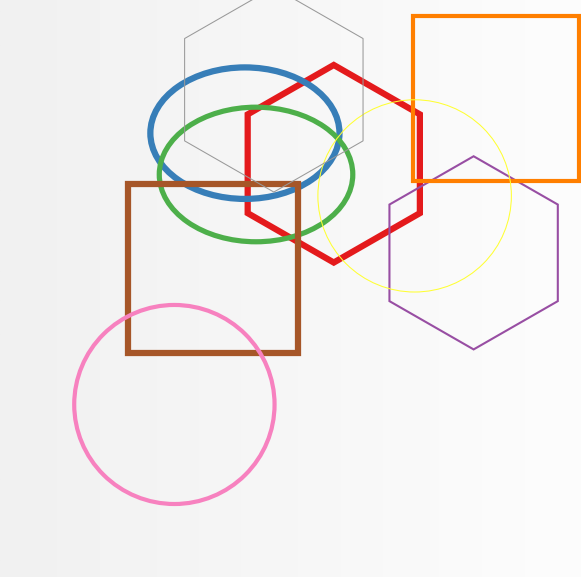[{"shape": "hexagon", "thickness": 3, "radius": 0.86, "center": [0.574, 0.716]}, {"shape": "oval", "thickness": 3, "radius": 0.81, "center": [0.421, 0.769]}, {"shape": "oval", "thickness": 2.5, "radius": 0.83, "center": [0.44, 0.697]}, {"shape": "hexagon", "thickness": 1, "radius": 0.84, "center": [0.815, 0.561]}, {"shape": "square", "thickness": 2, "radius": 0.71, "center": [0.853, 0.828]}, {"shape": "circle", "thickness": 0.5, "radius": 0.83, "center": [0.713, 0.66]}, {"shape": "square", "thickness": 3, "radius": 0.73, "center": [0.366, 0.535]}, {"shape": "circle", "thickness": 2, "radius": 0.86, "center": [0.3, 0.299]}, {"shape": "hexagon", "thickness": 0.5, "radius": 0.89, "center": [0.471, 0.844]}]